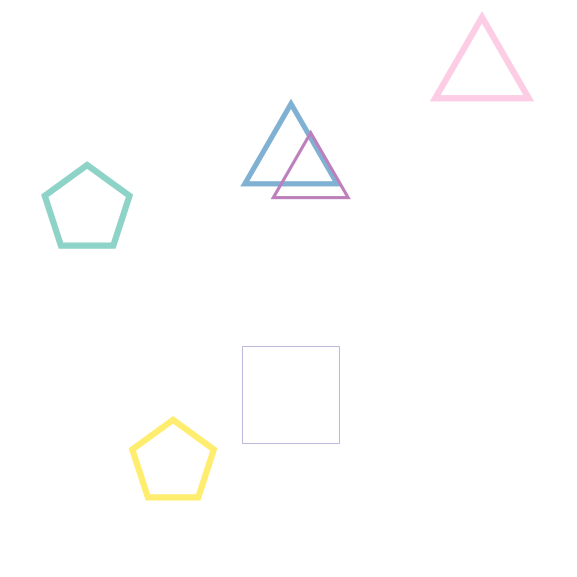[{"shape": "pentagon", "thickness": 3, "radius": 0.39, "center": [0.151, 0.636]}, {"shape": "square", "thickness": 0.5, "radius": 0.42, "center": [0.503, 0.316]}, {"shape": "triangle", "thickness": 2.5, "radius": 0.46, "center": [0.504, 0.727]}, {"shape": "triangle", "thickness": 3, "radius": 0.47, "center": [0.835, 0.876]}, {"shape": "triangle", "thickness": 1.5, "radius": 0.37, "center": [0.538, 0.694]}, {"shape": "pentagon", "thickness": 3, "radius": 0.37, "center": [0.3, 0.198]}]